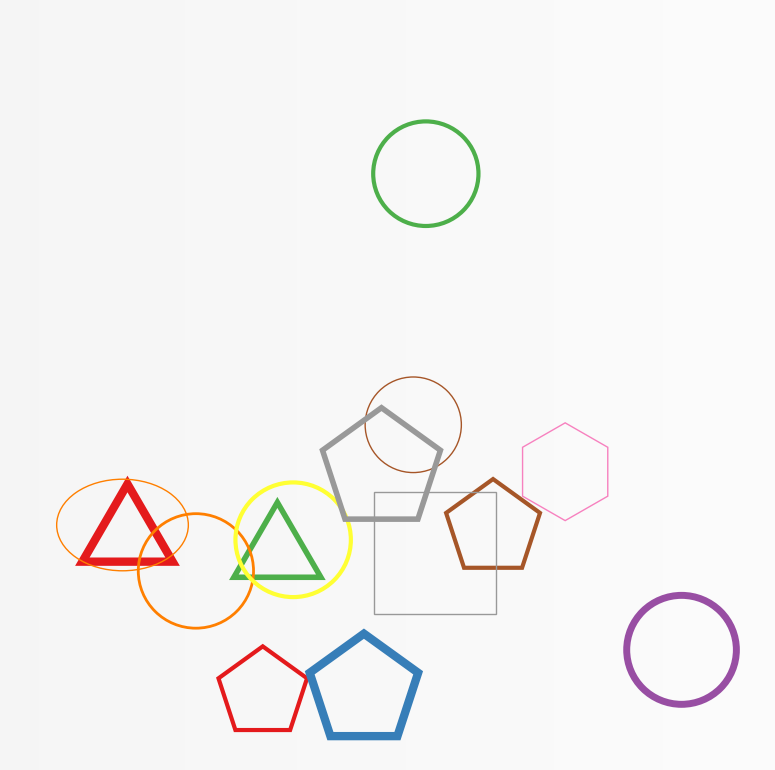[{"shape": "triangle", "thickness": 3, "radius": 0.34, "center": [0.164, 0.304]}, {"shape": "pentagon", "thickness": 1.5, "radius": 0.3, "center": [0.339, 0.101]}, {"shape": "pentagon", "thickness": 3, "radius": 0.37, "center": [0.47, 0.104]}, {"shape": "circle", "thickness": 1.5, "radius": 0.34, "center": [0.549, 0.774]}, {"shape": "triangle", "thickness": 2, "radius": 0.32, "center": [0.358, 0.283]}, {"shape": "circle", "thickness": 2.5, "radius": 0.35, "center": [0.879, 0.156]}, {"shape": "circle", "thickness": 1, "radius": 0.37, "center": [0.253, 0.259]}, {"shape": "oval", "thickness": 0.5, "radius": 0.42, "center": [0.158, 0.318]}, {"shape": "circle", "thickness": 1.5, "radius": 0.37, "center": [0.378, 0.299]}, {"shape": "pentagon", "thickness": 1.5, "radius": 0.32, "center": [0.636, 0.314]}, {"shape": "circle", "thickness": 0.5, "radius": 0.31, "center": [0.533, 0.448]}, {"shape": "hexagon", "thickness": 0.5, "radius": 0.32, "center": [0.729, 0.387]}, {"shape": "square", "thickness": 0.5, "radius": 0.4, "center": [0.561, 0.282]}, {"shape": "pentagon", "thickness": 2, "radius": 0.4, "center": [0.492, 0.391]}]